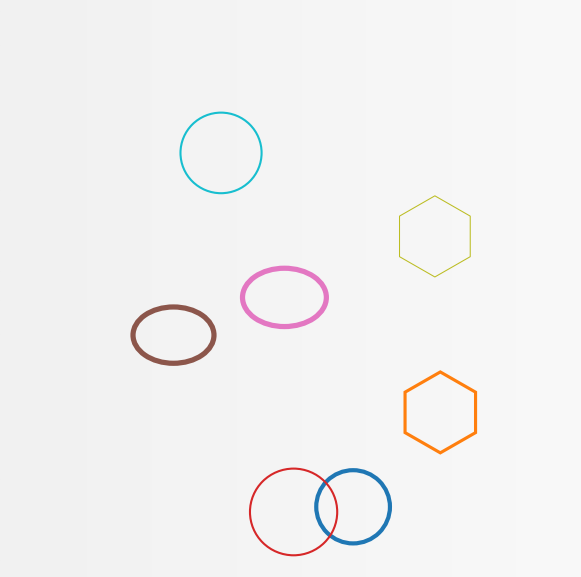[{"shape": "circle", "thickness": 2, "radius": 0.32, "center": [0.607, 0.122]}, {"shape": "hexagon", "thickness": 1.5, "radius": 0.35, "center": [0.758, 0.285]}, {"shape": "circle", "thickness": 1, "radius": 0.38, "center": [0.505, 0.113]}, {"shape": "oval", "thickness": 2.5, "radius": 0.35, "center": [0.298, 0.419]}, {"shape": "oval", "thickness": 2.5, "radius": 0.36, "center": [0.489, 0.484]}, {"shape": "hexagon", "thickness": 0.5, "radius": 0.35, "center": [0.748, 0.59]}, {"shape": "circle", "thickness": 1, "radius": 0.35, "center": [0.38, 0.734]}]